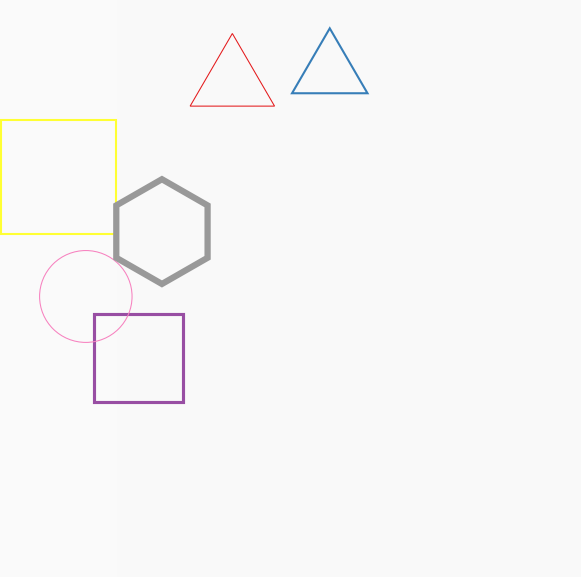[{"shape": "triangle", "thickness": 0.5, "radius": 0.42, "center": [0.4, 0.857]}, {"shape": "triangle", "thickness": 1, "radius": 0.37, "center": [0.567, 0.875]}, {"shape": "square", "thickness": 1.5, "radius": 0.38, "center": [0.239, 0.379]}, {"shape": "square", "thickness": 1, "radius": 0.49, "center": [0.1, 0.692]}, {"shape": "circle", "thickness": 0.5, "radius": 0.4, "center": [0.148, 0.486]}, {"shape": "hexagon", "thickness": 3, "radius": 0.45, "center": [0.279, 0.598]}]